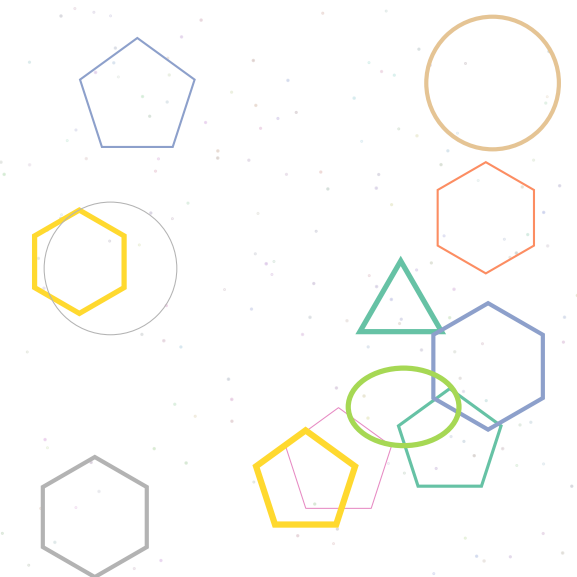[{"shape": "triangle", "thickness": 2.5, "radius": 0.41, "center": [0.694, 0.466]}, {"shape": "pentagon", "thickness": 1.5, "radius": 0.47, "center": [0.779, 0.233]}, {"shape": "hexagon", "thickness": 1, "radius": 0.48, "center": [0.841, 0.622]}, {"shape": "pentagon", "thickness": 1, "radius": 0.52, "center": [0.238, 0.829]}, {"shape": "hexagon", "thickness": 2, "radius": 0.55, "center": [0.845, 0.365]}, {"shape": "pentagon", "thickness": 0.5, "radius": 0.48, "center": [0.586, 0.197]}, {"shape": "oval", "thickness": 2.5, "radius": 0.48, "center": [0.699, 0.295]}, {"shape": "pentagon", "thickness": 3, "radius": 0.45, "center": [0.529, 0.164]}, {"shape": "hexagon", "thickness": 2.5, "radius": 0.45, "center": [0.137, 0.546]}, {"shape": "circle", "thickness": 2, "radius": 0.57, "center": [0.853, 0.855]}, {"shape": "circle", "thickness": 0.5, "radius": 0.57, "center": [0.191, 0.534]}, {"shape": "hexagon", "thickness": 2, "radius": 0.52, "center": [0.164, 0.104]}]